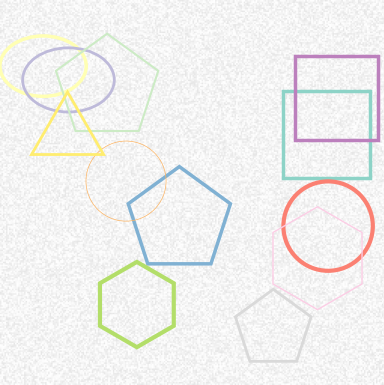[{"shape": "square", "thickness": 2.5, "radius": 0.57, "center": [0.848, 0.65]}, {"shape": "oval", "thickness": 2.5, "radius": 0.56, "center": [0.112, 0.828]}, {"shape": "oval", "thickness": 2, "radius": 0.6, "center": [0.178, 0.792]}, {"shape": "circle", "thickness": 3, "radius": 0.58, "center": [0.852, 0.413]}, {"shape": "pentagon", "thickness": 2.5, "radius": 0.7, "center": [0.466, 0.428]}, {"shape": "circle", "thickness": 0.5, "radius": 0.52, "center": [0.327, 0.53]}, {"shape": "hexagon", "thickness": 3, "radius": 0.55, "center": [0.355, 0.209]}, {"shape": "hexagon", "thickness": 1, "radius": 0.67, "center": [0.825, 0.329]}, {"shape": "pentagon", "thickness": 2, "radius": 0.52, "center": [0.71, 0.145]}, {"shape": "square", "thickness": 2.5, "radius": 0.54, "center": [0.874, 0.745]}, {"shape": "pentagon", "thickness": 1.5, "radius": 0.7, "center": [0.278, 0.773]}, {"shape": "triangle", "thickness": 2, "radius": 0.54, "center": [0.175, 0.653]}]